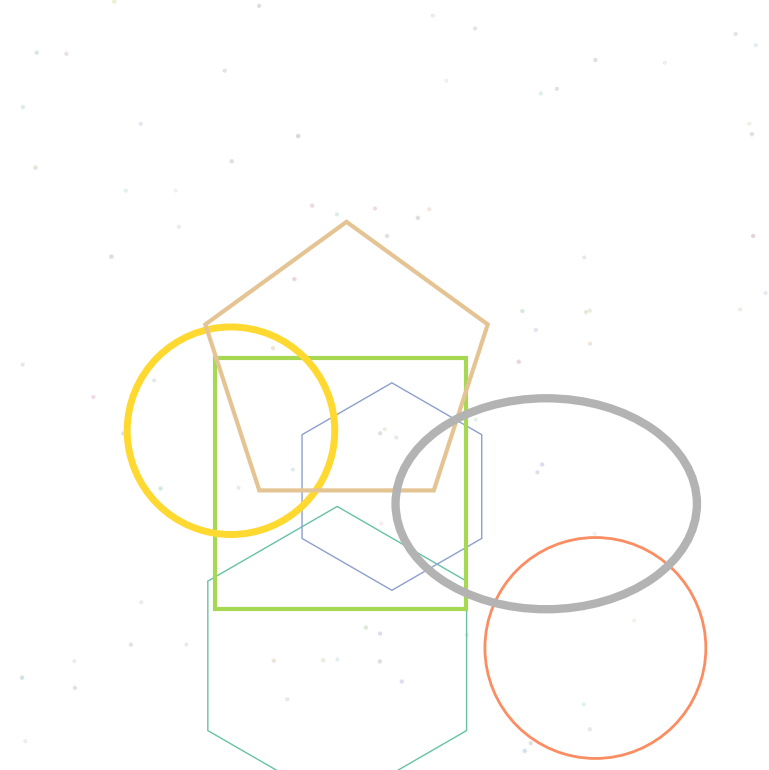[{"shape": "hexagon", "thickness": 0.5, "radius": 0.97, "center": [0.438, 0.148]}, {"shape": "circle", "thickness": 1, "radius": 0.72, "center": [0.773, 0.158]}, {"shape": "hexagon", "thickness": 0.5, "radius": 0.67, "center": [0.509, 0.368]}, {"shape": "square", "thickness": 1.5, "radius": 0.81, "center": [0.442, 0.373]}, {"shape": "circle", "thickness": 2.5, "radius": 0.67, "center": [0.3, 0.441]}, {"shape": "pentagon", "thickness": 1.5, "radius": 0.96, "center": [0.45, 0.519]}, {"shape": "oval", "thickness": 3, "radius": 0.98, "center": [0.709, 0.346]}]